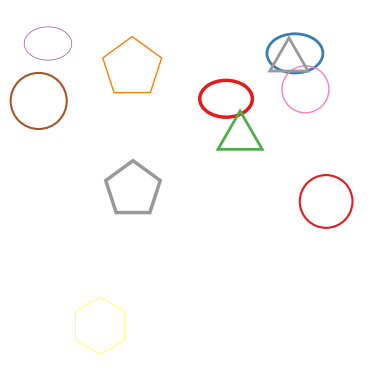[{"shape": "oval", "thickness": 2.5, "radius": 0.34, "center": [0.587, 0.743]}, {"shape": "circle", "thickness": 1.5, "radius": 0.34, "center": [0.847, 0.477]}, {"shape": "oval", "thickness": 2, "radius": 0.36, "center": [0.766, 0.861]}, {"shape": "triangle", "thickness": 2, "radius": 0.33, "center": [0.624, 0.645]}, {"shape": "oval", "thickness": 0.5, "radius": 0.31, "center": [0.125, 0.887]}, {"shape": "pentagon", "thickness": 1, "radius": 0.4, "center": [0.343, 0.825]}, {"shape": "hexagon", "thickness": 0.5, "radius": 0.37, "center": [0.26, 0.154]}, {"shape": "circle", "thickness": 1.5, "radius": 0.36, "center": [0.101, 0.738]}, {"shape": "circle", "thickness": 1, "radius": 0.3, "center": [0.793, 0.768]}, {"shape": "triangle", "thickness": 2, "radius": 0.29, "center": [0.75, 0.844]}, {"shape": "pentagon", "thickness": 2.5, "radius": 0.37, "center": [0.345, 0.508]}]